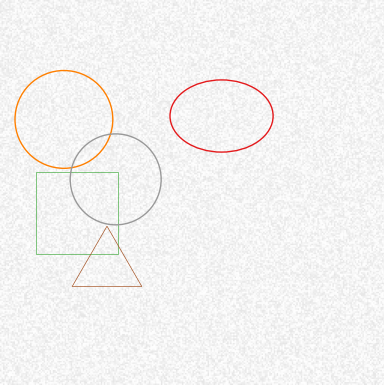[{"shape": "oval", "thickness": 1, "radius": 0.67, "center": [0.575, 0.699]}, {"shape": "square", "thickness": 0.5, "radius": 0.53, "center": [0.2, 0.447]}, {"shape": "circle", "thickness": 1, "radius": 0.64, "center": [0.166, 0.69]}, {"shape": "triangle", "thickness": 0.5, "radius": 0.52, "center": [0.278, 0.308]}, {"shape": "circle", "thickness": 1, "radius": 0.59, "center": [0.3, 0.534]}]